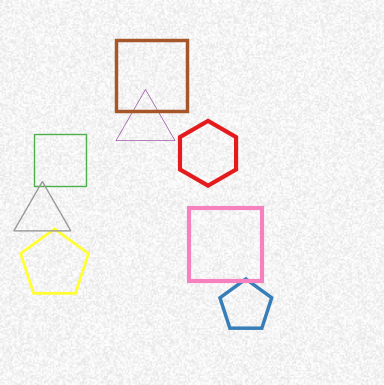[{"shape": "hexagon", "thickness": 3, "radius": 0.42, "center": [0.54, 0.602]}, {"shape": "pentagon", "thickness": 2.5, "radius": 0.35, "center": [0.639, 0.205]}, {"shape": "square", "thickness": 1, "radius": 0.34, "center": [0.156, 0.584]}, {"shape": "triangle", "thickness": 0.5, "radius": 0.44, "center": [0.378, 0.679]}, {"shape": "pentagon", "thickness": 2, "radius": 0.46, "center": [0.142, 0.313]}, {"shape": "square", "thickness": 2.5, "radius": 0.46, "center": [0.393, 0.804]}, {"shape": "square", "thickness": 3, "radius": 0.47, "center": [0.587, 0.365]}, {"shape": "triangle", "thickness": 1, "radius": 0.43, "center": [0.11, 0.443]}]